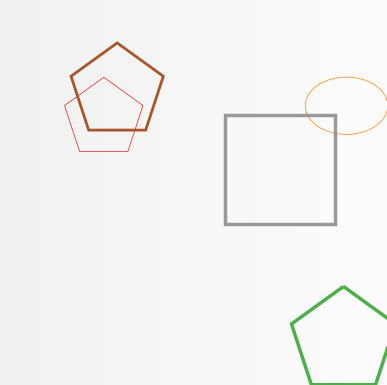[{"shape": "pentagon", "thickness": 0.5, "radius": 0.53, "center": [0.268, 0.693]}, {"shape": "pentagon", "thickness": 2.5, "radius": 0.71, "center": [0.886, 0.115]}, {"shape": "oval", "thickness": 0.5, "radius": 0.53, "center": [0.894, 0.725]}, {"shape": "pentagon", "thickness": 2, "radius": 0.63, "center": [0.302, 0.763]}, {"shape": "square", "thickness": 2.5, "radius": 0.71, "center": [0.722, 0.561]}]